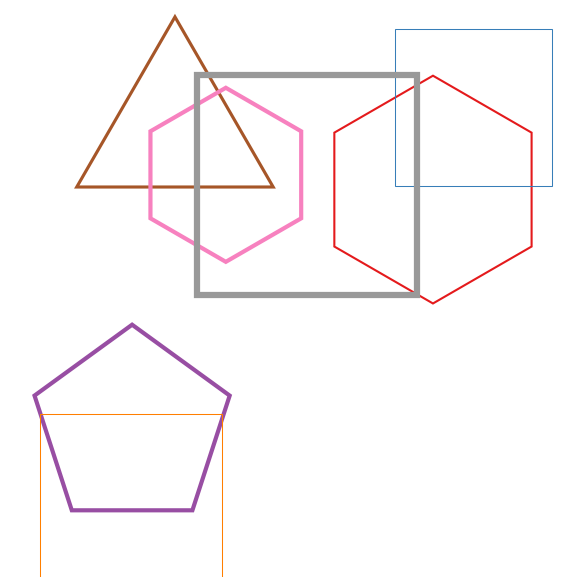[{"shape": "hexagon", "thickness": 1, "radius": 0.99, "center": [0.75, 0.671]}, {"shape": "square", "thickness": 0.5, "radius": 0.68, "center": [0.82, 0.813]}, {"shape": "pentagon", "thickness": 2, "radius": 0.89, "center": [0.229, 0.259]}, {"shape": "square", "thickness": 0.5, "radius": 0.79, "center": [0.227, 0.124]}, {"shape": "triangle", "thickness": 1.5, "radius": 0.98, "center": [0.303, 0.774]}, {"shape": "hexagon", "thickness": 2, "radius": 0.75, "center": [0.391, 0.696]}, {"shape": "square", "thickness": 3, "radius": 0.95, "center": [0.532, 0.678]}]